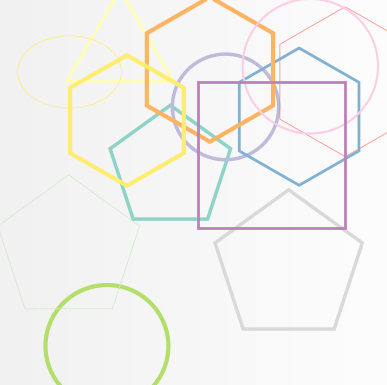[{"shape": "pentagon", "thickness": 2.5, "radius": 0.82, "center": [0.44, 0.563]}, {"shape": "triangle", "thickness": 2, "radius": 0.79, "center": [0.31, 0.868]}, {"shape": "circle", "thickness": 2.5, "radius": 0.69, "center": [0.582, 0.722]}, {"shape": "hexagon", "thickness": 0.5, "radius": 0.97, "center": [0.891, 0.788]}, {"shape": "hexagon", "thickness": 2, "radius": 0.89, "center": [0.772, 0.697]}, {"shape": "hexagon", "thickness": 3, "radius": 0.94, "center": [0.542, 0.82]}, {"shape": "circle", "thickness": 3, "radius": 0.79, "center": [0.276, 0.101]}, {"shape": "circle", "thickness": 1.5, "radius": 0.87, "center": [0.801, 0.828]}, {"shape": "pentagon", "thickness": 2.5, "radius": 1.0, "center": [0.745, 0.307]}, {"shape": "square", "thickness": 2, "radius": 0.95, "center": [0.701, 0.598]}, {"shape": "pentagon", "thickness": 0.5, "radius": 0.96, "center": [0.177, 0.353]}, {"shape": "oval", "thickness": 0.5, "radius": 0.67, "center": [0.179, 0.813]}, {"shape": "hexagon", "thickness": 3, "radius": 0.85, "center": [0.328, 0.687]}]